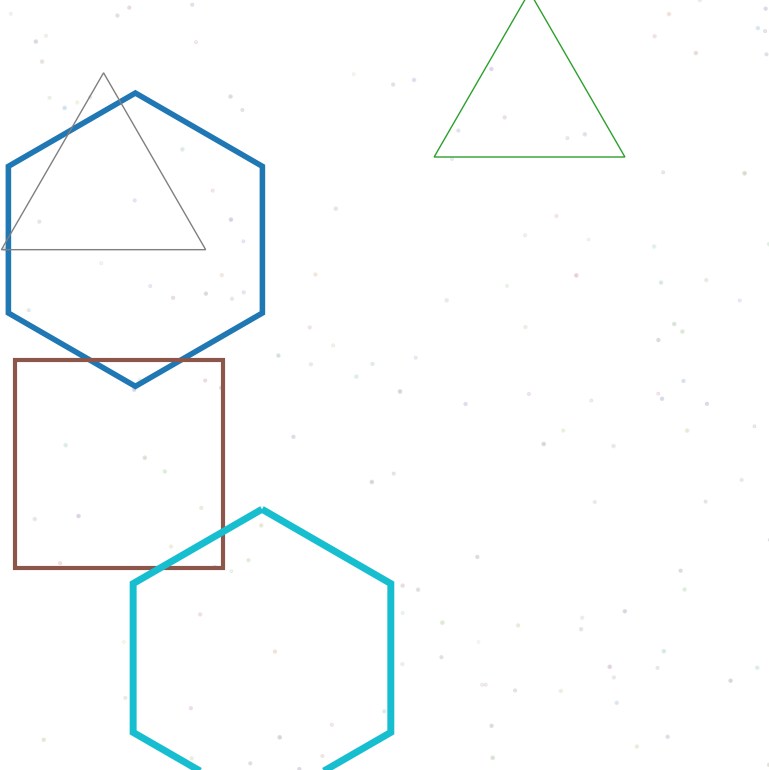[{"shape": "hexagon", "thickness": 2, "radius": 0.95, "center": [0.176, 0.689]}, {"shape": "triangle", "thickness": 0.5, "radius": 0.72, "center": [0.688, 0.868]}, {"shape": "square", "thickness": 1.5, "radius": 0.68, "center": [0.155, 0.397]}, {"shape": "triangle", "thickness": 0.5, "radius": 0.77, "center": [0.134, 0.752]}, {"shape": "hexagon", "thickness": 2.5, "radius": 0.97, "center": [0.34, 0.145]}]